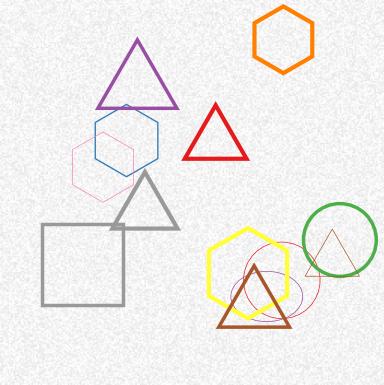[{"shape": "circle", "thickness": 0.5, "radius": 0.5, "center": [0.732, 0.272]}, {"shape": "triangle", "thickness": 3, "radius": 0.46, "center": [0.56, 0.634]}, {"shape": "hexagon", "thickness": 1, "radius": 0.47, "center": [0.329, 0.635]}, {"shape": "circle", "thickness": 2.5, "radius": 0.47, "center": [0.883, 0.377]}, {"shape": "oval", "thickness": 0.5, "radius": 0.47, "center": [0.693, 0.23]}, {"shape": "triangle", "thickness": 2.5, "radius": 0.59, "center": [0.357, 0.778]}, {"shape": "hexagon", "thickness": 3, "radius": 0.43, "center": [0.736, 0.897]}, {"shape": "hexagon", "thickness": 3, "radius": 0.59, "center": [0.644, 0.29]}, {"shape": "triangle", "thickness": 0.5, "radius": 0.41, "center": [0.863, 0.323]}, {"shape": "triangle", "thickness": 2.5, "radius": 0.53, "center": [0.66, 0.203]}, {"shape": "hexagon", "thickness": 0.5, "radius": 0.46, "center": [0.268, 0.566]}, {"shape": "triangle", "thickness": 3, "radius": 0.49, "center": [0.376, 0.455]}, {"shape": "square", "thickness": 2.5, "radius": 0.53, "center": [0.215, 0.312]}]